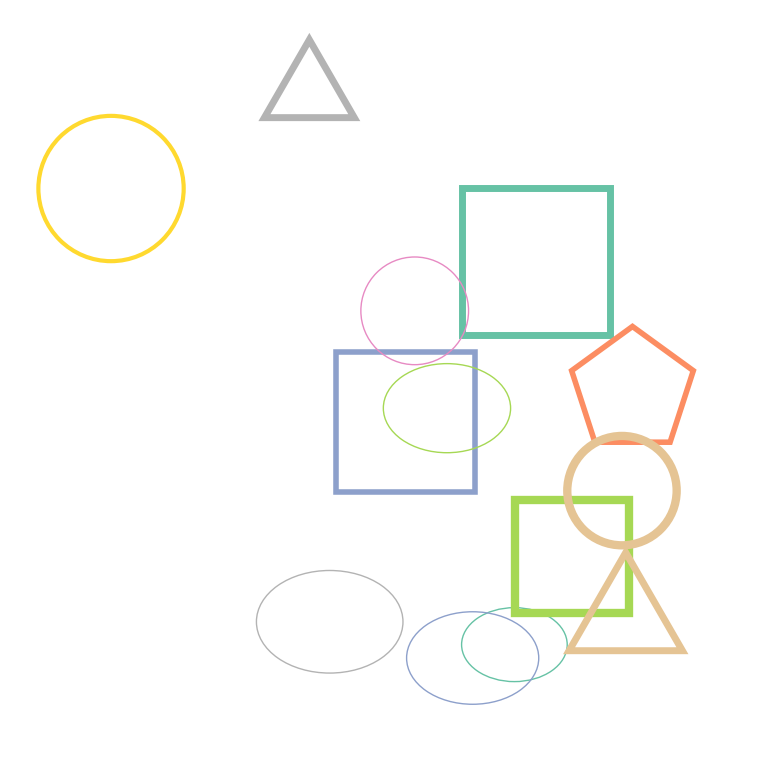[{"shape": "square", "thickness": 2.5, "radius": 0.48, "center": [0.696, 0.66]}, {"shape": "oval", "thickness": 0.5, "radius": 0.34, "center": [0.668, 0.163]}, {"shape": "pentagon", "thickness": 2, "radius": 0.42, "center": [0.821, 0.493]}, {"shape": "oval", "thickness": 0.5, "radius": 0.43, "center": [0.614, 0.145]}, {"shape": "square", "thickness": 2, "radius": 0.45, "center": [0.527, 0.452]}, {"shape": "circle", "thickness": 0.5, "radius": 0.35, "center": [0.539, 0.596]}, {"shape": "oval", "thickness": 0.5, "radius": 0.41, "center": [0.58, 0.47]}, {"shape": "square", "thickness": 3, "radius": 0.37, "center": [0.743, 0.277]}, {"shape": "circle", "thickness": 1.5, "radius": 0.47, "center": [0.144, 0.755]}, {"shape": "triangle", "thickness": 2.5, "radius": 0.43, "center": [0.813, 0.197]}, {"shape": "circle", "thickness": 3, "radius": 0.36, "center": [0.808, 0.363]}, {"shape": "triangle", "thickness": 2.5, "radius": 0.34, "center": [0.402, 0.881]}, {"shape": "oval", "thickness": 0.5, "radius": 0.48, "center": [0.428, 0.192]}]